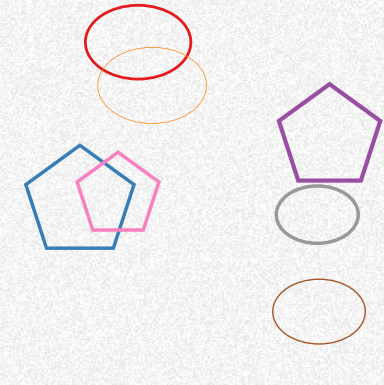[{"shape": "oval", "thickness": 2, "radius": 0.68, "center": [0.359, 0.89]}, {"shape": "pentagon", "thickness": 2.5, "radius": 0.74, "center": [0.208, 0.475]}, {"shape": "pentagon", "thickness": 3, "radius": 0.69, "center": [0.856, 0.643]}, {"shape": "oval", "thickness": 0.5, "radius": 0.71, "center": [0.395, 0.778]}, {"shape": "oval", "thickness": 1, "radius": 0.6, "center": [0.829, 0.191]}, {"shape": "pentagon", "thickness": 2.5, "radius": 0.56, "center": [0.307, 0.493]}, {"shape": "oval", "thickness": 2.5, "radius": 0.53, "center": [0.824, 0.442]}]